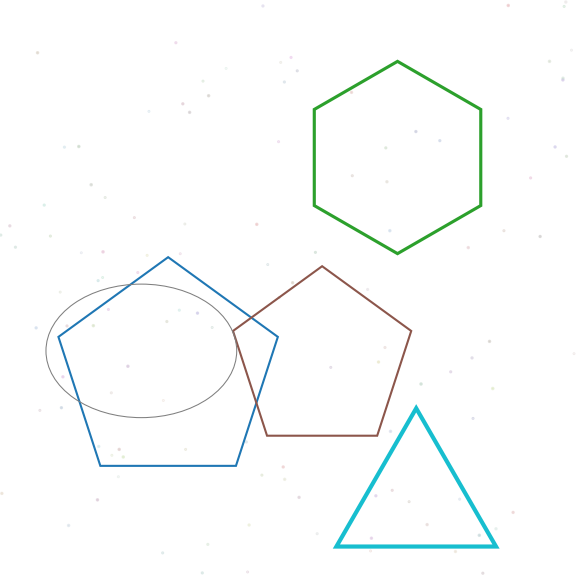[{"shape": "pentagon", "thickness": 1, "radius": 1.0, "center": [0.291, 0.354]}, {"shape": "hexagon", "thickness": 1.5, "radius": 0.83, "center": [0.688, 0.726]}, {"shape": "pentagon", "thickness": 1, "radius": 0.81, "center": [0.558, 0.376]}, {"shape": "oval", "thickness": 0.5, "radius": 0.83, "center": [0.245, 0.392]}, {"shape": "triangle", "thickness": 2, "radius": 0.8, "center": [0.721, 0.133]}]